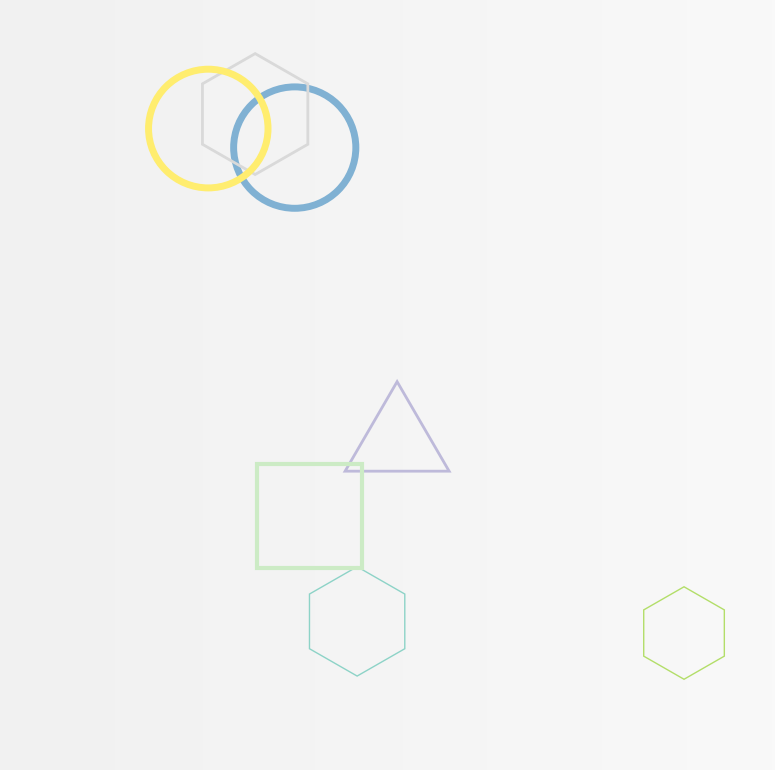[{"shape": "hexagon", "thickness": 0.5, "radius": 0.36, "center": [0.461, 0.193]}, {"shape": "triangle", "thickness": 1, "radius": 0.39, "center": [0.512, 0.427]}, {"shape": "circle", "thickness": 2.5, "radius": 0.39, "center": [0.38, 0.808]}, {"shape": "hexagon", "thickness": 0.5, "radius": 0.3, "center": [0.883, 0.178]}, {"shape": "hexagon", "thickness": 1, "radius": 0.39, "center": [0.329, 0.852]}, {"shape": "square", "thickness": 1.5, "radius": 0.34, "center": [0.399, 0.33]}, {"shape": "circle", "thickness": 2.5, "radius": 0.39, "center": [0.269, 0.833]}]